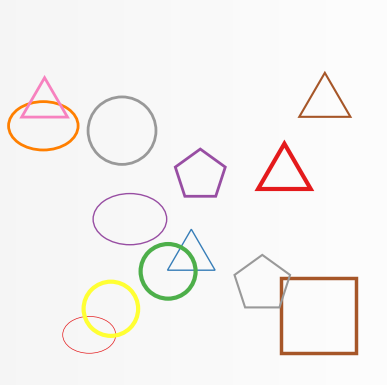[{"shape": "oval", "thickness": 0.5, "radius": 0.34, "center": [0.23, 0.13]}, {"shape": "triangle", "thickness": 3, "radius": 0.39, "center": [0.734, 0.548]}, {"shape": "triangle", "thickness": 1, "radius": 0.35, "center": [0.494, 0.334]}, {"shape": "circle", "thickness": 3, "radius": 0.35, "center": [0.434, 0.295]}, {"shape": "oval", "thickness": 1, "radius": 0.47, "center": [0.335, 0.431]}, {"shape": "pentagon", "thickness": 2, "radius": 0.34, "center": [0.517, 0.545]}, {"shape": "oval", "thickness": 2, "radius": 0.45, "center": [0.112, 0.673]}, {"shape": "circle", "thickness": 3, "radius": 0.35, "center": [0.286, 0.198]}, {"shape": "square", "thickness": 2.5, "radius": 0.48, "center": [0.823, 0.181]}, {"shape": "triangle", "thickness": 1.5, "radius": 0.38, "center": [0.838, 0.735]}, {"shape": "triangle", "thickness": 2, "radius": 0.34, "center": [0.115, 0.73]}, {"shape": "pentagon", "thickness": 1.5, "radius": 0.38, "center": [0.677, 0.263]}, {"shape": "circle", "thickness": 2, "radius": 0.44, "center": [0.315, 0.661]}]